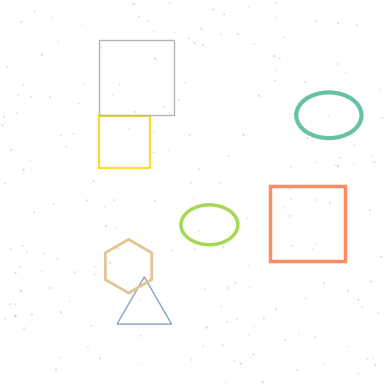[{"shape": "oval", "thickness": 3, "radius": 0.42, "center": [0.854, 0.701]}, {"shape": "square", "thickness": 2.5, "radius": 0.49, "center": [0.799, 0.419]}, {"shape": "triangle", "thickness": 1, "radius": 0.41, "center": [0.375, 0.199]}, {"shape": "oval", "thickness": 2.5, "radius": 0.37, "center": [0.544, 0.416]}, {"shape": "square", "thickness": 1.5, "radius": 0.34, "center": [0.323, 0.631]}, {"shape": "hexagon", "thickness": 2, "radius": 0.35, "center": [0.334, 0.309]}, {"shape": "square", "thickness": 1, "radius": 0.49, "center": [0.354, 0.799]}]